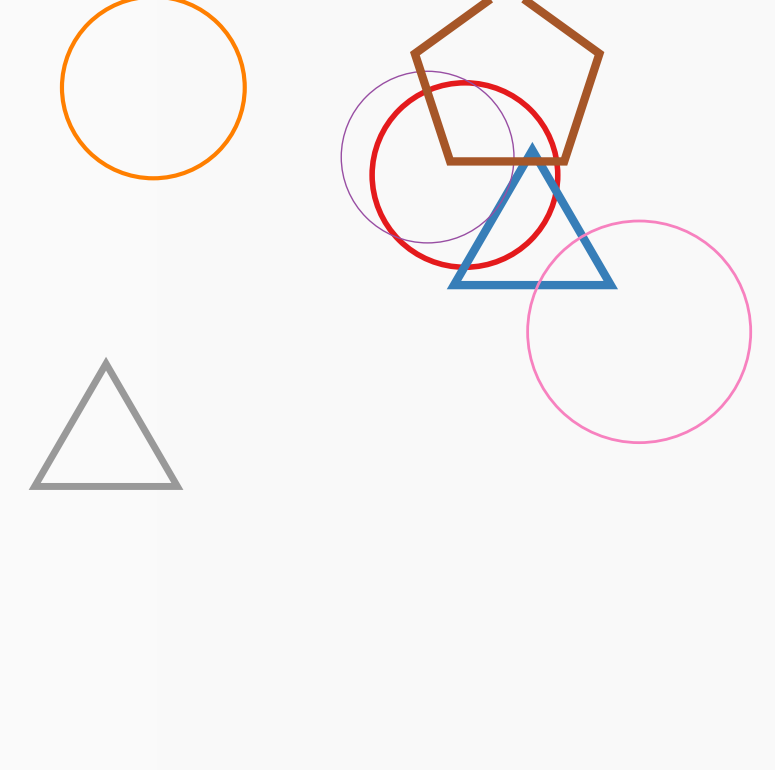[{"shape": "circle", "thickness": 2, "radius": 0.6, "center": [0.6, 0.773]}, {"shape": "triangle", "thickness": 3, "radius": 0.58, "center": [0.687, 0.688]}, {"shape": "circle", "thickness": 0.5, "radius": 0.56, "center": [0.552, 0.796]}, {"shape": "circle", "thickness": 1.5, "radius": 0.59, "center": [0.198, 0.886]}, {"shape": "pentagon", "thickness": 3, "radius": 0.63, "center": [0.654, 0.892]}, {"shape": "circle", "thickness": 1, "radius": 0.72, "center": [0.825, 0.569]}, {"shape": "triangle", "thickness": 2.5, "radius": 0.53, "center": [0.137, 0.421]}]